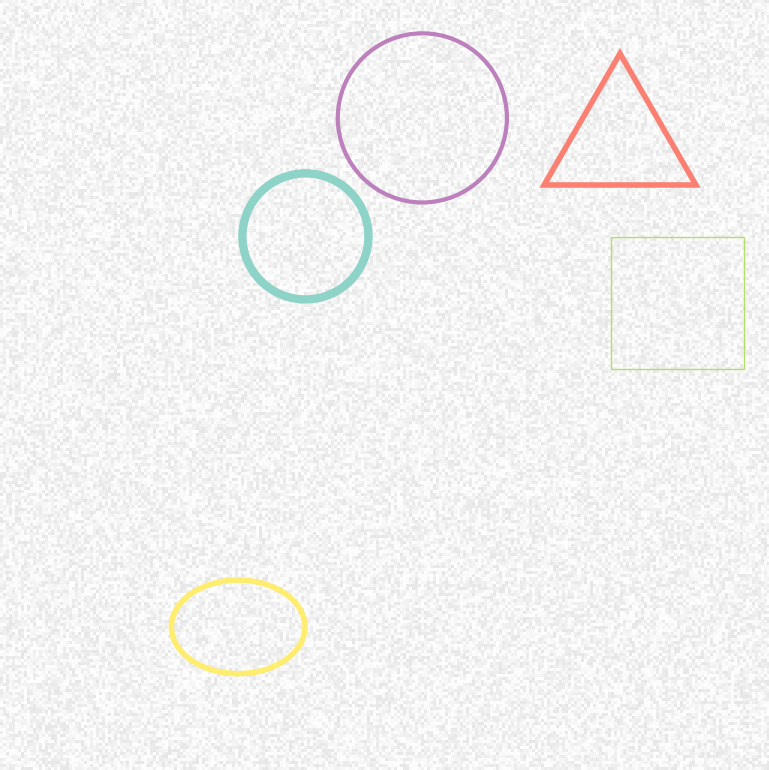[{"shape": "circle", "thickness": 3, "radius": 0.41, "center": [0.397, 0.693]}, {"shape": "triangle", "thickness": 2, "radius": 0.57, "center": [0.805, 0.817]}, {"shape": "square", "thickness": 0.5, "radius": 0.43, "center": [0.88, 0.607]}, {"shape": "circle", "thickness": 1.5, "radius": 0.55, "center": [0.549, 0.847]}, {"shape": "oval", "thickness": 2, "radius": 0.43, "center": [0.309, 0.186]}]